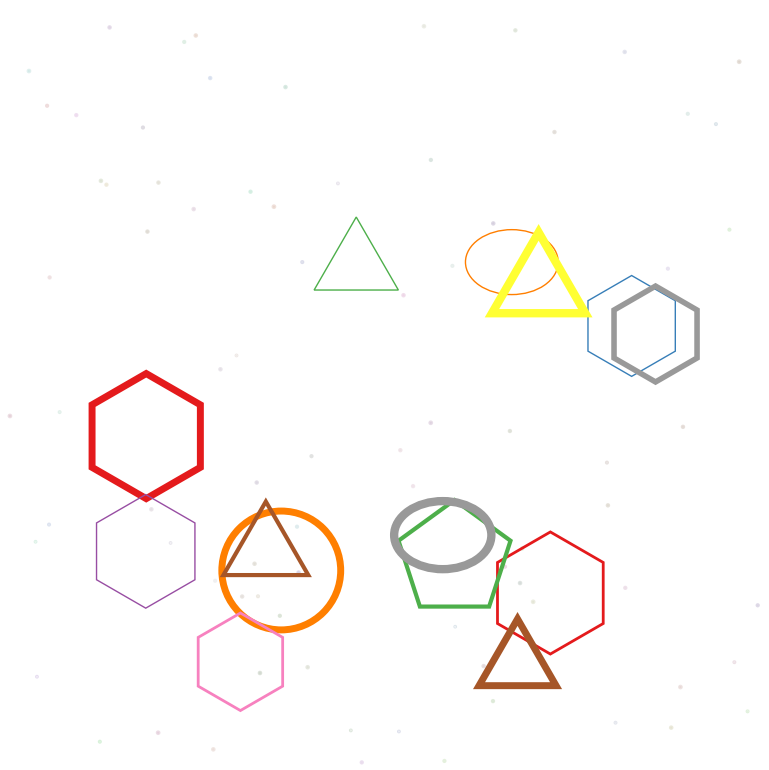[{"shape": "hexagon", "thickness": 1, "radius": 0.4, "center": [0.715, 0.23]}, {"shape": "hexagon", "thickness": 2.5, "radius": 0.41, "center": [0.19, 0.434]}, {"shape": "hexagon", "thickness": 0.5, "radius": 0.33, "center": [0.82, 0.577]}, {"shape": "pentagon", "thickness": 1.5, "radius": 0.38, "center": [0.59, 0.274]}, {"shape": "triangle", "thickness": 0.5, "radius": 0.32, "center": [0.463, 0.655]}, {"shape": "hexagon", "thickness": 0.5, "radius": 0.37, "center": [0.189, 0.284]}, {"shape": "oval", "thickness": 0.5, "radius": 0.3, "center": [0.665, 0.66]}, {"shape": "circle", "thickness": 2.5, "radius": 0.39, "center": [0.365, 0.259]}, {"shape": "triangle", "thickness": 3, "radius": 0.35, "center": [0.7, 0.628]}, {"shape": "triangle", "thickness": 1.5, "radius": 0.32, "center": [0.345, 0.285]}, {"shape": "triangle", "thickness": 2.5, "radius": 0.29, "center": [0.672, 0.138]}, {"shape": "hexagon", "thickness": 1, "radius": 0.32, "center": [0.312, 0.141]}, {"shape": "oval", "thickness": 3, "radius": 0.32, "center": [0.575, 0.305]}, {"shape": "hexagon", "thickness": 2, "radius": 0.31, "center": [0.851, 0.566]}]